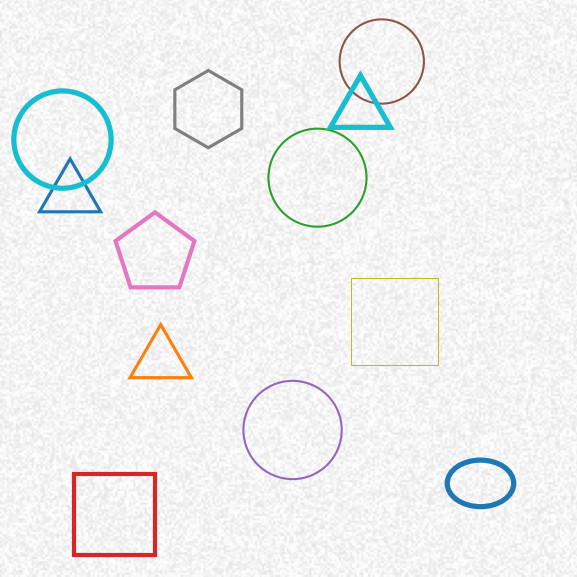[{"shape": "triangle", "thickness": 1.5, "radius": 0.31, "center": [0.121, 0.663]}, {"shape": "oval", "thickness": 2.5, "radius": 0.29, "center": [0.832, 0.162]}, {"shape": "triangle", "thickness": 1.5, "radius": 0.31, "center": [0.278, 0.376]}, {"shape": "circle", "thickness": 1, "radius": 0.42, "center": [0.55, 0.691]}, {"shape": "square", "thickness": 2, "radius": 0.35, "center": [0.199, 0.109]}, {"shape": "circle", "thickness": 1, "radius": 0.43, "center": [0.507, 0.255]}, {"shape": "circle", "thickness": 1, "radius": 0.36, "center": [0.661, 0.893]}, {"shape": "pentagon", "thickness": 2, "radius": 0.36, "center": [0.268, 0.56]}, {"shape": "hexagon", "thickness": 1.5, "radius": 0.33, "center": [0.361, 0.81]}, {"shape": "square", "thickness": 0.5, "radius": 0.38, "center": [0.683, 0.443]}, {"shape": "triangle", "thickness": 2.5, "radius": 0.3, "center": [0.624, 0.809]}, {"shape": "circle", "thickness": 2.5, "radius": 0.42, "center": [0.108, 0.757]}]